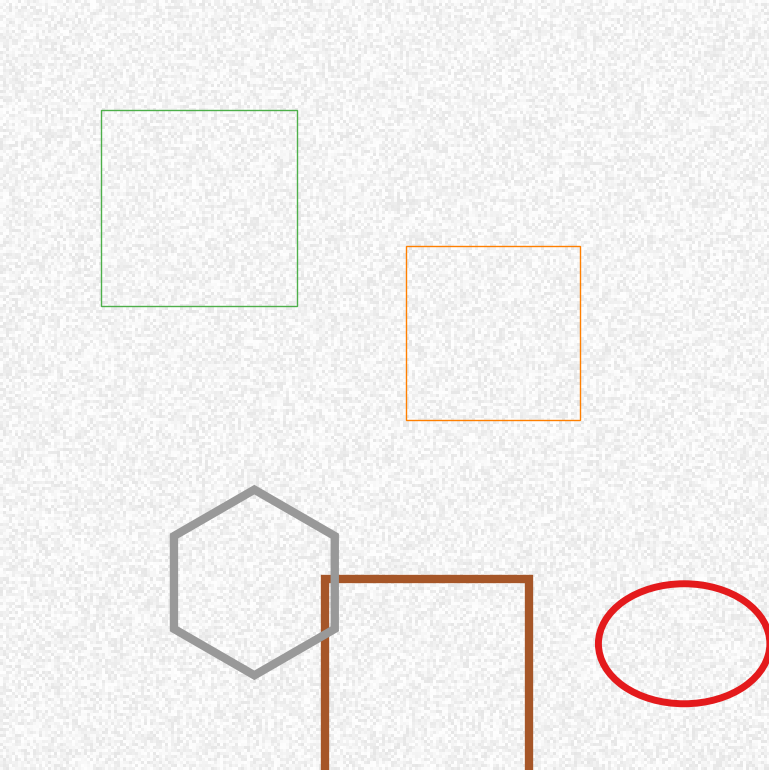[{"shape": "oval", "thickness": 2.5, "radius": 0.56, "center": [0.888, 0.164]}, {"shape": "square", "thickness": 0.5, "radius": 0.64, "center": [0.258, 0.73]}, {"shape": "square", "thickness": 0.5, "radius": 0.56, "center": [0.64, 0.567]}, {"shape": "square", "thickness": 3, "radius": 0.66, "center": [0.555, 0.115]}, {"shape": "hexagon", "thickness": 3, "radius": 0.6, "center": [0.33, 0.244]}]